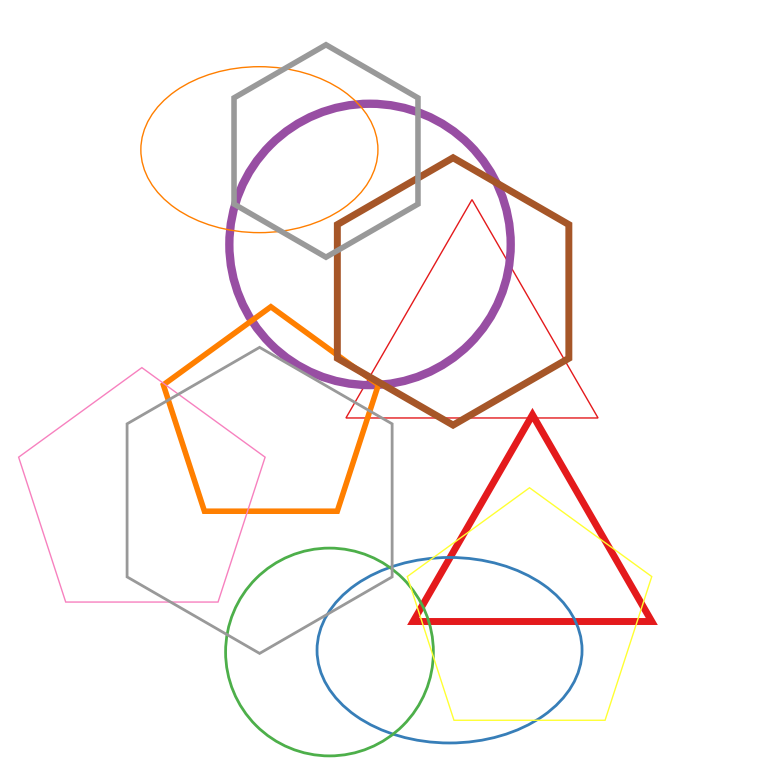[{"shape": "triangle", "thickness": 0.5, "radius": 0.95, "center": [0.613, 0.552]}, {"shape": "triangle", "thickness": 2.5, "radius": 0.89, "center": [0.692, 0.282]}, {"shape": "oval", "thickness": 1, "radius": 0.86, "center": [0.584, 0.156]}, {"shape": "circle", "thickness": 1, "radius": 0.67, "center": [0.428, 0.153]}, {"shape": "circle", "thickness": 3, "radius": 0.91, "center": [0.481, 0.683]}, {"shape": "oval", "thickness": 0.5, "radius": 0.77, "center": [0.337, 0.806]}, {"shape": "pentagon", "thickness": 2, "radius": 0.73, "center": [0.352, 0.455]}, {"shape": "pentagon", "thickness": 0.5, "radius": 0.83, "center": [0.688, 0.2]}, {"shape": "hexagon", "thickness": 2.5, "radius": 0.87, "center": [0.588, 0.622]}, {"shape": "pentagon", "thickness": 0.5, "radius": 0.84, "center": [0.184, 0.354]}, {"shape": "hexagon", "thickness": 2, "radius": 0.69, "center": [0.423, 0.804]}, {"shape": "hexagon", "thickness": 1, "radius": 0.99, "center": [0.337, 0.35]}]